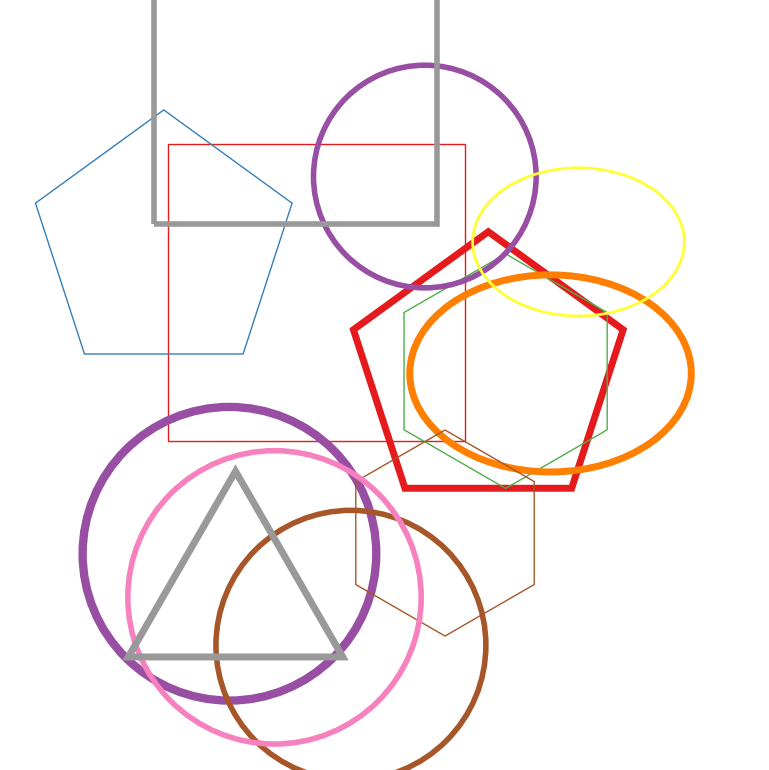[{"shape": "square", "thickness": 0.5, "radius": 0.97, "center": [0.411, 0.62]}, {"shape": "pentagon", "thickness": 2.5, "radius": 0.92, "center": [0.634, 0.515]}, {"shape": "pentagon", "thickness": 0.5, "radius": 0.88, "center": [0.213, 0.682]}, {"shape": "hexagon", "thickness": 0.5, "radius": 0.76, "center": [0.657, 0.518]}, {"shape": "circle", "thickness": 3, "radius": 0.95, "center": [0.298, 0.281]}, {"shape": "circle", "thickness": 2, "radius": 0.72, "center": [0.552, 0.771]}, {"shape": "oval", "thickness": 2.5, "radius": 0.91, "center": [0.715, 0.515]}, {"shape": "oval", "thickness": 1, "radius": 0.69, "center": [0.751, 0.686]}, {"shape": "circle", "thickness": 2, "radius": 0.88, "center": [0.456, 0.162]}, {"shape": "hexagon", "thickness": 0.5, "radius": 0.67, "center": [0.578, 0.308]}, {"shape": "circle", "thickness": 2, "radius": 0.95, "center": [0.356, 0.224]}, {"shape": "square", "thickness": 2, "radius": 0.92, "center": [0.384, 0.892]}, {"shape": "triangle", "thickness": 2.5, "radius": 0.8, "center": [0.306, 0.227]}]